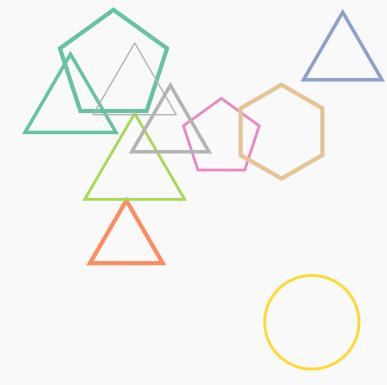[{"shape": "triangle", "thickness": 2.5, "radius": 0.68, "center": [0.182, 0.724]}, {"shape": "pentagon", "thickness": 3, "radius": 0.73, "center": [0.293, 0.829]}, {"shape": "triangle", "thickness": 3, "radius": 0.54, "center": [0.326, 0.371]}, {"shape": "triangle", "thickness": 2.5, "radius": 0.58, "center": [0.884, 0.851]}, {"shape": "pentagon", "thickness": 2, "radius": 0.51, "center": [0.571, 0.642]}, {"shape": "triangle", "thickness": 2, "radius": 0.74, "center": [0.348, 0.557]}, {"shape": "circle", "thickness": 2, "radius": 0.61, "center": [0.805, 0.163]}, {"shape": "hexagon", "thickness": 3, "radius": 0.61, "center": [0.726, 0.658]}, {"shape": "triangle", "thickness": 1, "radius": 0.62, "center": [0.348, 0.764]}, {"shape": "triangle", "thickness": 2.5, "radius": 0.58, "center": [0.44, 0.663]}]